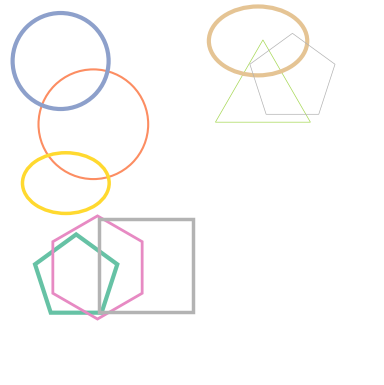[{"shape": "pentagon", "thickness": 3, "radius": 0.56, "center": [0.198, 0.279]}, {"shape": "circle", "thickness": 1.5, "radius": 0.71, "center": [0.242, 0.677]}, {"shape": "circle", "thickness": 3, "radius": 0.62, "center": [0.157, 0.842]}, {"shape": "hexagon", "thickness": 2, "radius": 0.67, "center": [0.253, 0.305]}, {"shape": "triangle", "thickness": 0.5, "radius": 0.71, "center": [0.683, 0.754]}, {"shape": "oval", "thickness": 2.5, "radius": 0.56, "center": [0.171, 0.524]}, {"shape": "oval", "thickness": 3, "radius": 0.64, "center": [0.67, 0.894]}, {"shape": "pentagon", "thickness": 0.5, "radius": 0.58, "center": [0.76, 0.797]}, {"shape": "square", "thickness": 2.5, "radius": 0.61, "center": [0.38, 0.31]}]